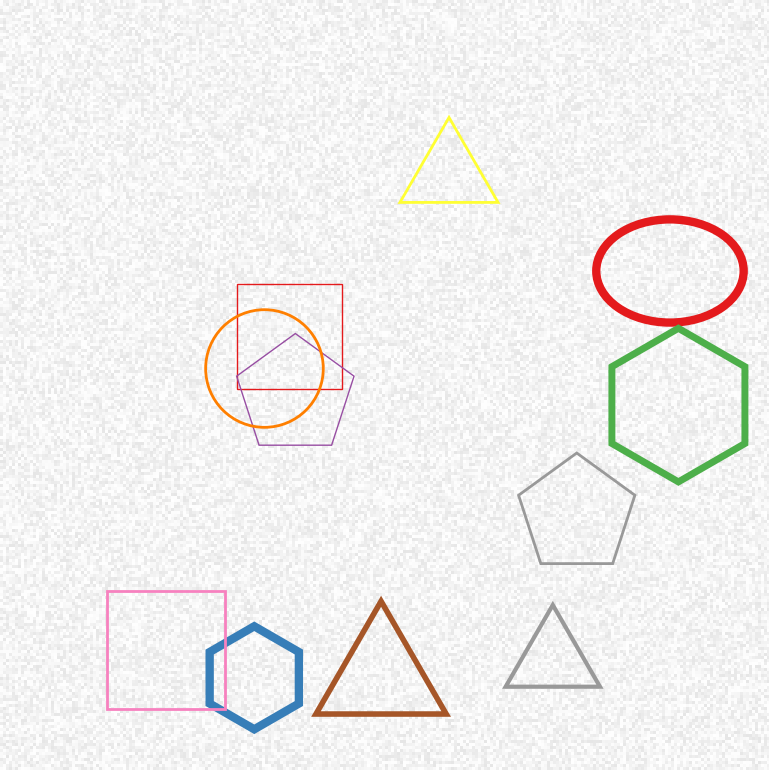[{"shape": "square", "thickness": 0.5, "radius": 0.34, "center": [0.375, 0.564]}, {"shape": "oval", "thickness": 3, "radius": 0.48, "center": [0.87, 0.648]}, {"shape": "hexagon", "thickness": 3, "radius": 0.33, "center": [0.33, 0.12]}, {"shape": "hexagon", "thickness": 2.5, "radius": 0.5, "center": [0.881, 0.474]}, {"shape": "pentagon", "thickness": 0.5, "radius": 0.4, "center": [0.384, 0.487]}, {"shape": "circle", "thickness": 1, "radius": 0.38, "center": [0.343, 0.521]}, {"shape": "triangle", "thickness": 1, "radius": 0.37, "center": [0.583, 0.774]}, {"shape": "triangle", "thickness": 2, "radius": 0.49, "center": [0.495, 0.122]}, {"shape": "square", "thickness": 1, "radius": 0.38, "center": [0.215, 0.156]}, {"shape": "triangle", "thickness": 1.5, "radius": 0.35, "center": [0.718, 0.144]}, {"shape": "pentagon", "thickness": 1, "radius": 0.4, "center": [0.749, 0.332]}]